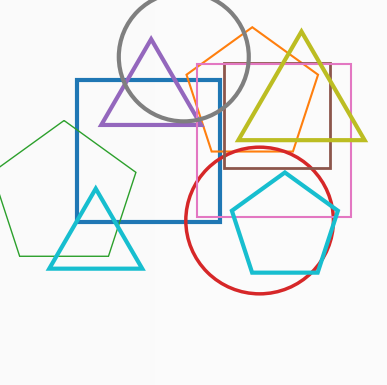[{"shape": "square", "thickness": 3, "radius": 0.93, "center": [0.383, 0.607]}, {"shape": "pentagon", "thickness": 1.5, "radius": 0.89, "center": [0.651, 0.751]}, {"shape": "pentagon", "thickness": 1, "radius": 0.97, "center": [0.165, 0.492]}, {"shape": "circle", "thickness": 2.5, "radius": 0.95, "center": [0.67, 0.427]}, {"shape": "triangle", "thickness": 3, "radius": 0.74, "center": [0.39, 0.75]}, {"shape": "square", "thickness": 2, "radius": 0.68, "center": [0.715, 0.7]}, {"shape": "square", "thickness": 1.5, "radius": 1.0, "center": [0.708, 0.636]}, {"shape": "circle", "thickness": 3, "radius": 0.84, "center": [0.474, 0.852]}, {"shape": "triangle", "thickness": 3, "radius": 0.94, "center": [0.778, 0.73]}, {"shape": "triangle", "thickness": 3, "radius": 0.69, "center": [0.247, 0.371]}, {"shape": "pentagon", "thickness": 3, "radius": 0.72, "center": [0.735, 0.408]}]